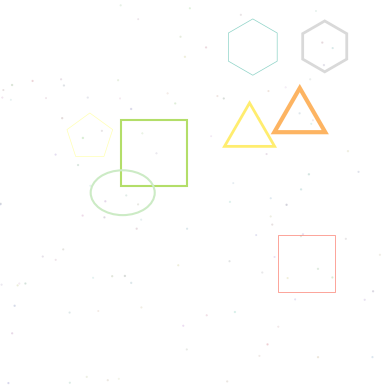[{"shape": "hexagon", "thickness": 0.5, "radius": 0.37, "center": [0.657, 0.878]}, {"shape": "pentagon", "thickness": 0.5, "radius": 0.31, "center": [0.233, 0.644]}, {"shape": "square", "thickness": 0.5, "radius": 0.37, "center": [0.797, 0.316]}, {"shape": "triangle", "thickness": 3, "radius": 0.38, "center": [0.779, 0.695]}, {"shape": "square", "thickness": 1.5, "radius": 0.43, "center": [0.401, 0.603]}, {"shape": "hexagon", "thickness": 2, "radius": 0.33, "center": [0.843, 0.88]}, {"shape": "oval", "thickness": 1.5, "radius": 0.42, "center": [0.319, 0.499]}, {"shape": "triangle", "thickness": 2, "radius": 0.38, "center": [0.648, 0.657]}]